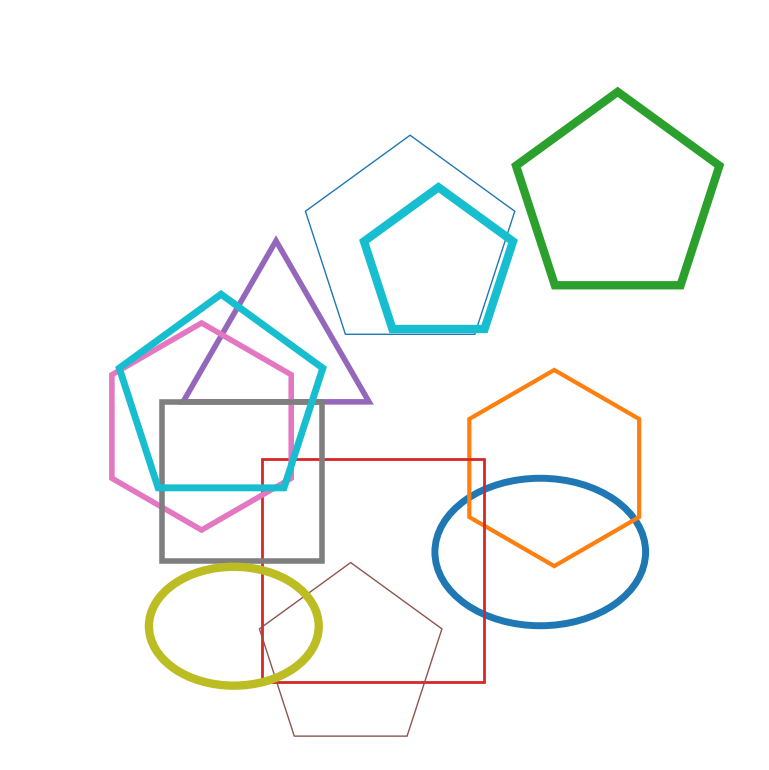[{"shape": "pentagon", "thickness": 0.5, "radius": 0.71, "center": [0.533, 0.681]}, {"shape": "oval", "thickness": 2.5, "radius": 0.68, "center": [0.702, 0.283]}, {"shape": "hexagon", "thickness": 1.5, "radius": 0.64, "center": [0.72, 0.392]}, {"shape": "pentagon", "thickness": 3, "radius": 0.69, "center": [0.802, 0.742]}, {"shape": "square", "thickness": 1, "radius": 0.72, "center": [0.485, 0.259]}, {"shape": "triangle", "thickness": 2, "radius": 0.7, "center": [0.358, 0.548]}, {"shape": "pentagon", "thickness": 0.5, "radius": 0.62, "center": [0.455, 0.145]}, {"shape": "hexagon", "thickness": 2, "radius": 0.67, "center": [0.262, 0.446]}, {"shape": "square", "thickness": 2, "radius": 0.52, "center": [0.314, 0.375]}, {"shape": "oval", "thickness": 3, "radius": 0.55, "center": [0.304, 0.187]}, {"shape": "pentagon", "thickness": 3, "radius": 0.51, "center": [0.569, 0.655]}, {"shape": "pentagon", "thickness": 2.5, "radius": 0.69, "center": [0.287, 0.479]}]